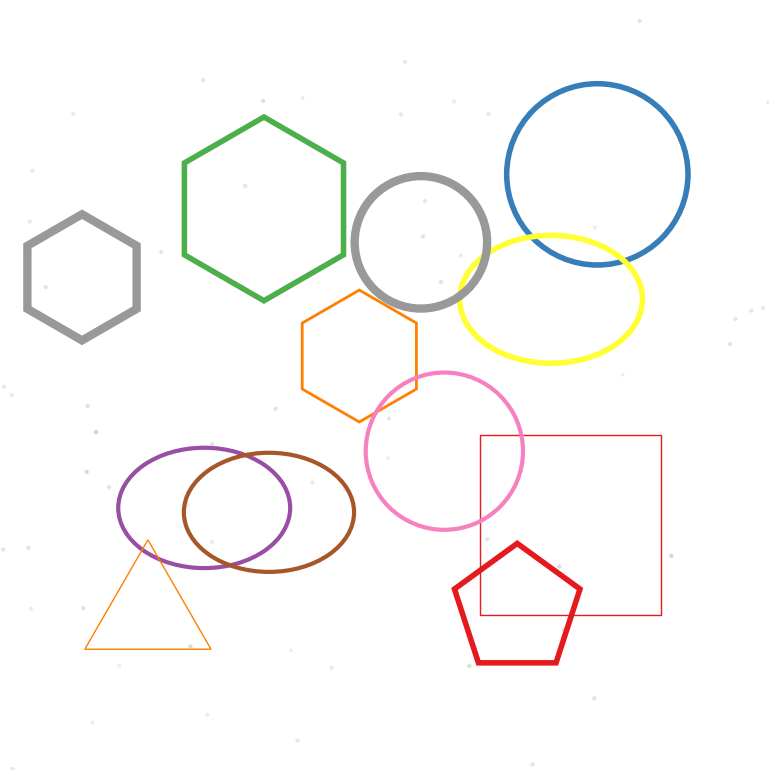[{"shape": "square", "thickness": 0.5, "radius": 0.59, "center": [0.74, 0.318]}, {"shape": "pentagon", "thickness": 2, "radius": 0.43, "center": [0.672, 0.209]}, {"shape": "circle", "thickness": 2, "radius": 0.59, "center": [0.776, 0.774]}, {"shape": "hexagon", "thickness": 2, "radius": 0.6, "center": [0.343, 0.729]}, {"shape": "oval", "thickness": 1.5, "radius": 0.56, "center": [0.265, 0.34]}, {"shape": "triangle", "thickness": 0.5, "radius": 0.47, "center": [0.192, 0.204]}, {"shape": "hexagon", "thickness": 1, "radius": 0.43, "center": [0.467, 0.538]}, {"shape": "oval", "thickness": 2, "radius": 0.59, "center": [0.716, 0.611]}, {"shape": "oval", "thickness": 1.5, "radius": 0.55, "center": [0.349, 0.335]}, {"shape": "circle", "thickness": 1.5, "radius": 0.51, "center": [0.577, 0.414]}, {"shape": "circle", "thickness": 3, "radius": 0.43, "center": [0.547, 0.685]}, {"shape": "hexagon", "thickness": 3, "radius": 0.41, "center": [0.106, 0.64]}]